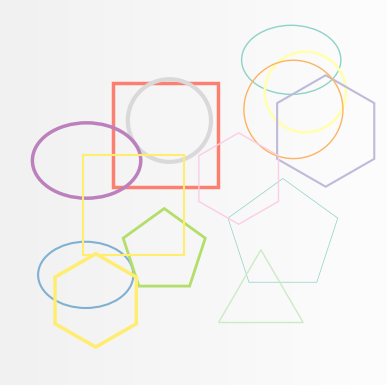[{"shape": "pentagon", "thickness": 0.5, "radius": 0.74, "center": [0.73, 0.387]}, {"shape": "oval", "thickness": 1, "radius": 0.64, "center": [0.752, 0.845]}, {"shape": "circle", "thickness": 2, "radius": 0.52, "center": [0.788, 0.761]}, {"shape": "hexagon", "thickness": 1.5, "radius": 0.72, "center": [0.841, 0.66]}, {"shape": "square", "thickness": 2.5, "radius": 0.68, "center": [0.428, 0.649]}, {"shape": "oval", "thickness": 1.5, "radius": 0.61, "center": [0.221, 0.286]}, {"shape": "circle", "thickness": 1, "radius": 0.64, "center": [0.757, 0.716]}, {"shape": "pentagon", "thickness": 2, "radius": 0.56, "center": [0.424, 0.347]}, {"shape": "hexagon", "thickness": 1, "radius": 0.59, "center": [0.616, 0.536]}, {"shape": "circle", "thickness": 3, "radius": 0.54, "center": [0.437, 0.687]}, {"shape": "oval", "thickness": 2.5, "radius": 0.7, "center": [0.223, 0.583]}, {"shape": "triangle", "thickness": 1, "radius": 0.63, "center": [0.673, 0.225]}, {"shape": "hexagon", "thickness": 2.5, "radius": 0.61, "center": [0.247, 0.22]}, {"shape": "square", "thickness": 1.5, "radius": 0.65, "center": [0.345, 0.467]}]